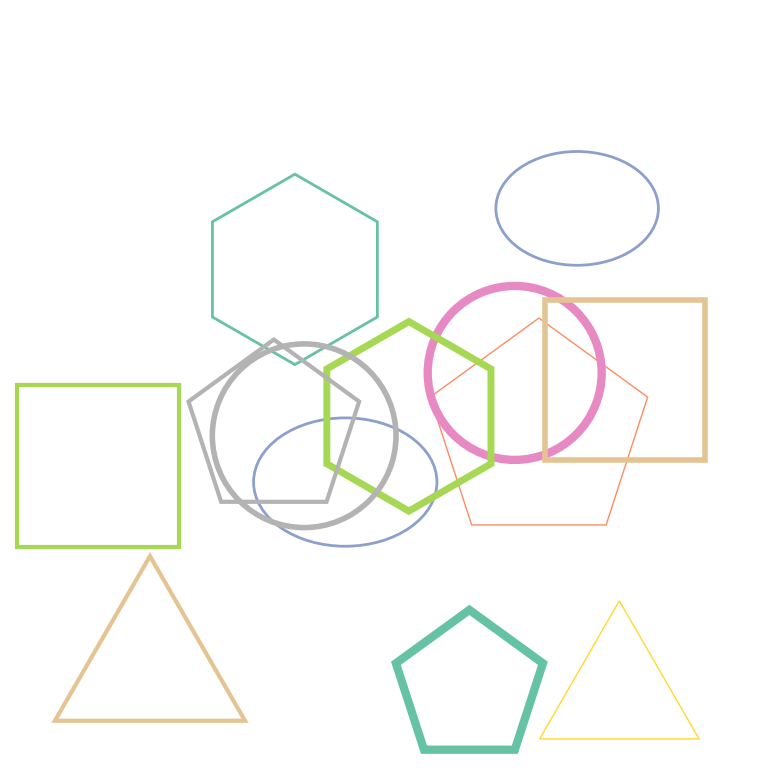[{"shape": "hexagon", "thickness": 1, "radius": 0.62, "center": [0.383, 0.65]}, {"shape": "pentagon", "thickness": 3, "radius": 0.5, "center": [0.61, 0.108]}, {"shape": "pentagon", "thickness": 0.5, "radius": 0.74, "center": [0.7, 0.438]}, {"shape": "oval", "thickness": 1, "radius": 0.6, "center": [0.448, 0.374]}, {"shape": "oval", "thickness": 1, "radius": 0.53, "center": [0.75, 0.729]}, {"shape": "circle", "thickness": 3, "radius": 0.56, "center": [0.668, 0.516]}, {"shape": "hexagon", "thickness": 2.5, "radius": 0.62, "center": [0.531, 0.459]}, {"shape": "square", "thickness": 1.5, "radius": 0.53, "center": [0.127, 0.395]}, {"shape": "triangle", "thickness": 0.5, "radius": 0.6, "center": [0.804, 0.1]}, {"shape": "square", "thickness": 2, "radius": 0.52, "center": [0.812, 0.506]}, {"shape": "triangle", "thickness": 1.5, "radius": 0.71, "center": [0.195, 0.135]}, {"shape": "pentagon", "thickness": 1.5, "radius": 0.58, "center": [0.356, 0.443]}, {"shape": "circle", "thickness": 2, "radius": 0.6, "center": [0.395, 0.434]}]